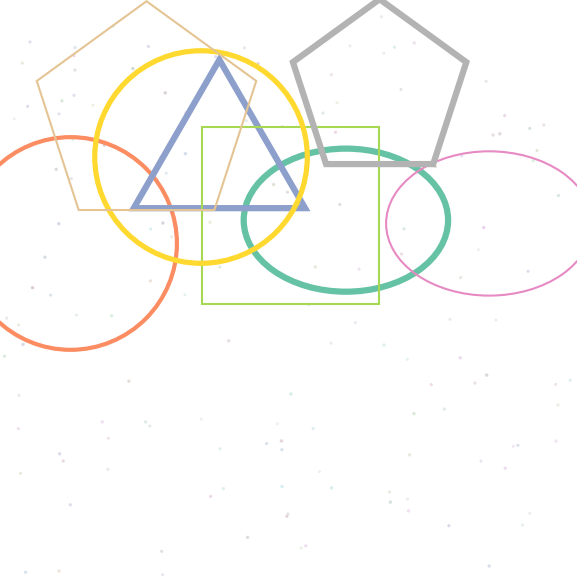[{"shape": "oval", "thickness": 3, "radius": 0.88, "center": [0.599, 0.618]}, {"shape": "circle", "thickness": 2, "radius": 0.92, "center": [0.122, 0.578]}, {"shape": "triangle", "thickness": 3, "radius": 0.86, "center": [0.38, 0.724]}, {"shape": "oval", "thickness": 1, "radius": 0.89, "center": [0.847, 0.612]}, {"shape": "square", "thickness": 1, "radius": 0.77, "center": [0.503, 0.625]}, {"shape": "circle", "thickness": 2.5, "radius": 0.92, "center": [0.348, 0.727]}, {"shape": "pentagon", "thickness": 1, "radius": 1.0, "center": [0.254, 0.797]}, {"shape": "pentagon", "thickness": 3, "radius": 0.79, "center": [0.657, 0.843]}]